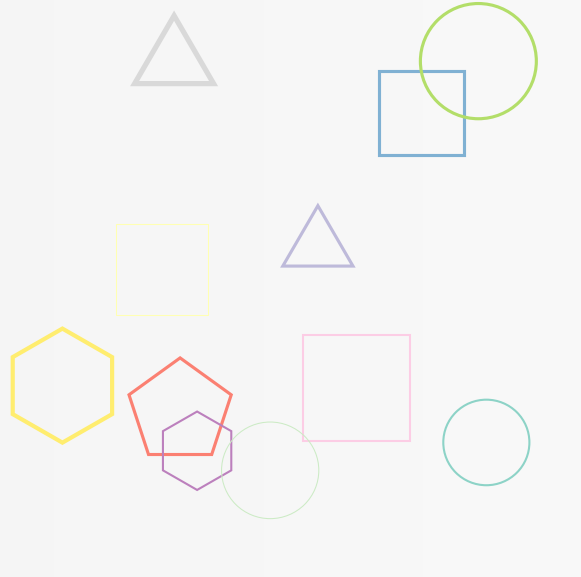[{"shape": "circle", "thickness": 1, "radius": 0.37, "center": [0.837, 0.233]}, {"shape": "square", "thickness": 0.5, "radius": 0.4, "center": [0.278, 0.533]}, {"shape": "triangle", "thickness": 1.5, "radius": 0.35, "center": [0.547, 0.573]}, {"shape": "pentagon", "thickness": 1.5, "radius": 0.46, "center": [0.31, 0.287]}, {"shape": "square", "thickness": 1.5, "radius": 0.37, "center": [0.726, 0.803]}, {"shape": "circle", "thickness": 1.5, "radius": 0.5, "center": [0.823, 0.893]}, {"shape": "square", "thickness": 1, "radius": 0.46, "center": [0.613, 0.327]}, {"shape": "triangle", "thickness": 2.5, "radius": 0.39, "center": [0.3, 0.894]}, {"shape": "hexagon", "thickness": 1, "radius": 0.34, "center": [0.339, 0.219]}, {"shape": "circle", "thickness": 0.5, "radius": 0.42, "center": [0.465, 0.185]}, {"shape": "hexagon", "thickness": 2, "radius": 0.49, "center": [0.107, 0.331]}]